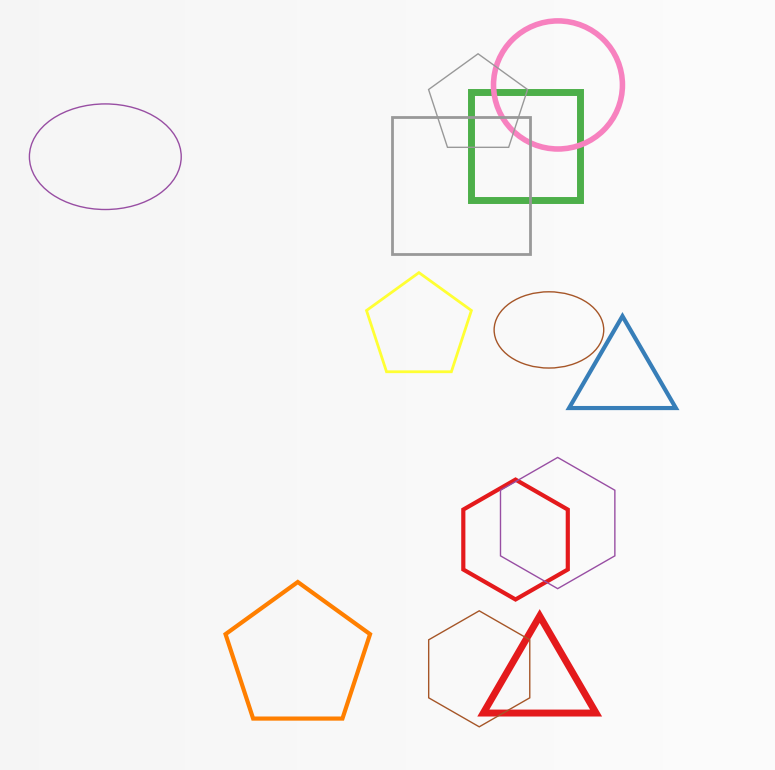[{"shape": "triangle", "thickness": 2.5, "radius": 0.42, "center": [0.696, 0.116]}, {"shape": "hexagon", "thickness": 1.5, "radius": 0.39, "center": [0.665, 0.299]}, {"shape": "triangle", "thickness": 1.5, "radius": 0.4, "center": [0.803, 0.51]}, {"shape": "square", "thickness": 2.5, "radius": 0.35, "center": [0.678, 0.81]}, {"shape": "hexagon", "thickness": 0.5, "radius": 0.43, "center": [0.72, 0.321]}, {"shape": "oval", "thickness": 0.5, "radius": 0.49, "center": [0.136, 0.796]}, {"shape": "pentagon", "thickness": 1.5, "radius": 0.49, "center": [0.384, 0.146]}, {"shape": "pentagon", "thickness": 1, "radius": 0.36, "center": [0.541, 0.575]}, {"shape": "oval", "thickness": 0.5, "radius": 0.35, "center": [0.708, 0.572]}, {"shape": "hexagon", "thickness": 0.5, "radius": 0.38, "center": [0.618, 0.131]}, {"shape": "circle", "thickness": 2, "radius": 0.42, "center": [0.72, 0.89]}, {"shape": "pentagon", "thickness": 0.5, "radius": 0.34, "center": [0.617, 0.863]}, {"shape": "square", "thickness": 1, "radius": 0.44, "center": [0.595, 0.759]}]